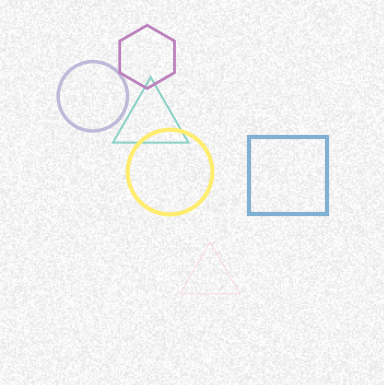[{"shape": "triangle", "thickness": 1.5, "radius": 0.57, "center": [0.391, 0.686]}, {"shape": "circle", "thickness": 2.5, "radius": 0.45, "center": [0.241, 0.75]}, {"shape": "square", "thickness": 3, "radius": 0.51, "center": [0.748, 0.544]}, {"shape": "triangle", "thickness": 0.5, "radius": 0.45, "center": [0.546, 0.282]}, {"shape": "hexagon", "thickness": 2, "radius": 0.41, "center": [0.382, 0.852]}, {"shape": "circle", "thickness": 3, "radius": 0.55, "center": [0.442, 0.553]}]